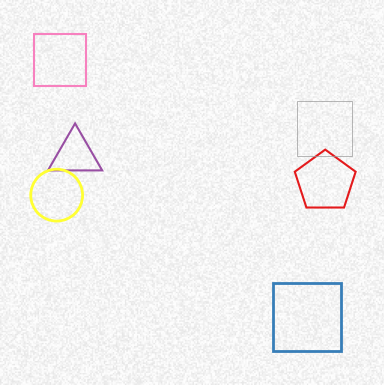[{"shape": "pentagon", "thickness": 1.5, "radius": 0.42, "center": [0.845, 0.528]}, {"shape": "square", "thickness": 2, "radius": 0.44, "center": [0.797, 0.176]}, {"shape": "triangle", "thickness": 1.5, "radius": 0.41, "center": [0.195, 0.598]}, {"shape": "circle", "thickness": 2, "radius": 0.34, "center": [0.147, 0.493]}, {"shape": "square", "thickness": 1.5, "radius": 0.34, "center": [0.156, 0.845]}, {"shape": "square", "thickness": 0.5, "radius": 0.35, "center": [0.843, 0.666]}]